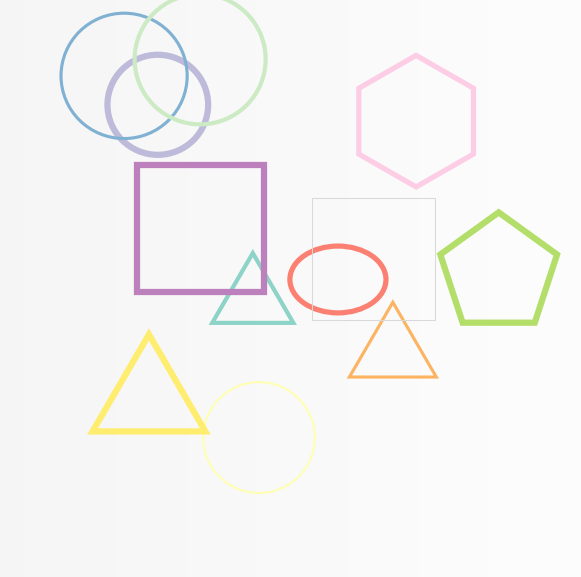[{"shape": "triangle", "thickness": 2, "radius": 0.4, "center": [0.435, 0.48]}, {"shape": "circle", "thickness": 1, "radius": 0.48, "center": [0.446, 0.241]}, {"shape": "circle", "thickness": 3, "radius": 0.43, "center": [0.271, 0.818]}, {"shape": "oval", "thickness": 2.5, "radius": 0.41, "center": [0.581, 0.515]}, {"shape": "circle", "thickness": 1.5, "radius": 0.54, "center": [0.214, 0.868]}, {"shape": "triangle", "thickness": 1.5, "radius": 0.43, "center": [0.676, 0.389]}, {"shape": "pentagon", "thickness": 3, "radius": 0.53, "center": [0.858, 0.526]}, {"shape": "hexagon", "thickness": 2.5, "radius": 0.57, "center": [0.716, 0.789]}, {"shape": "square", "thickness": 0.5, "radius": 0.53, "center": [0.643, 0.551]}, {"shape": "square", "thickness": 3, "radius": 0.55, "center": [0.345, 0.604]}, {"shape": "circle", "thickness": 2, "radius": 0.56, "center": [0.344, 0.897]}, {"shape": "triangle", "thickness": 3, "radius": 0.56, "center": [0.256, 0.308]}]